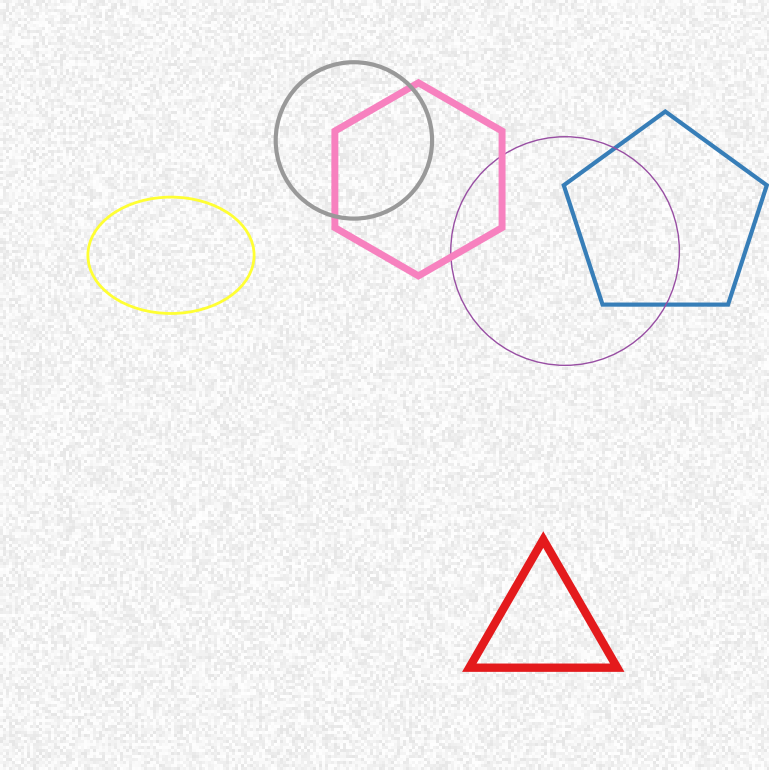[{"shape": "triangle", "thickness": 3, "radius": 0.55, "center": [0.706, 0.188]}, {"shape": "pentagon", "thickness": 1.5, "radius": 0.69, "center": [0.864, 0.717]}, {"shape": "circle", "thickness": 0.5, "radius": 0.74, "center": [0.734, 0.674]}, {"shape": "oval", "thickness": 1, "radius": 0.54, "center": [0.222, 0.668]}, {"shape": "hexagon", "thickness": 2.5, "radius": 0.63, "center": [0.543, 0.767]}, {"shape": "circle", "thickness": 1.5, "radius": 0.51, "center": [0.46, 0.818]}]